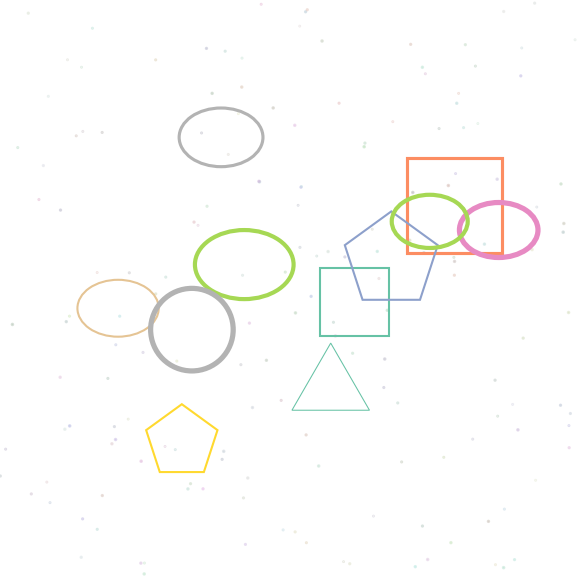[{"shape": "triangle", "thickness": 0.5, "radius": 0.39, "center": [0.573, 0.328]}, {"shape": "square", "thickness": 1, "radius": 0.3, "center": [0.614, 0.476]}, {"shape": "square", "thickness": 1.5, "radius": 0.41, "center": [0.787, 0.643]}, {"shape": "pentagon", "thickness": 1, "radius": 0.42, "center": [0.678, 0.548]}, {"shape": "oval", "thickness": 2.5, "radius": 0.34, "center": [0.864, 0.601]}, {"shape": "oval", "thickness": 2, "radius": 0.43, "center": [0.423, 0.541]}, {"shape": "oval", "thickness": 2, "radius": 0.33, "center": [0.744, 0.616]}, {"shape": "pentagon", "thickness": 1, "radius": 0.32, "center": [0.315, 0.234]}, {"shape": "oval", "thickness": 1, "radius": 0.35, "center": [0.204, 0.465]}, {"shape": "circle", "thickness": 2.5, "radius": 0.36, "center": [0.332, 0.428]}, {"shape": "oval", "thickness": 1.5, "radius": 0.36, "center": [0.383, 0.761]}]